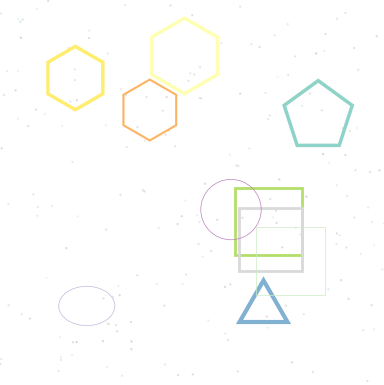[{"shape": "pentagon", "thickness": 2.5, "radius": 0.46, "center": [0.827, 0.698]}, {"shape": "hexagon", "thickness": 2.5, "radius": 0.49, "center": [0.479, 0.855]}, {"shape": "oval", "thickness": 0.5, "radius": 0.36, "center": [0.225, 0.205]}, {"shape": "triangle", "thickness": 3, "radius": 0.36, "center": [0.684, 0.2]}, {"shape": "hexagon", "thickness": 1.5, "radius": 0.4, "center": [0.389, 0.714]}, {"shape": "square", "thickness": 2, "radius": 0.43, "center": [0.696, 0.424]}, {"shape": "square", "thickness": 2, "radius": 0.41, "center": [0.702, 0.377]}, {"shape": "circle", "thickness": 0.5, "radius": 0.39, "center": [0.6, 0.456]}, {"shape": "square", "thickness": 0.5, "radius": 0.44, "center": [0.754, 0.321]}, {"shape": "hexagon", "thickness": 2.5, "radius": 0.41, "center": [0.196, 0.797]}]